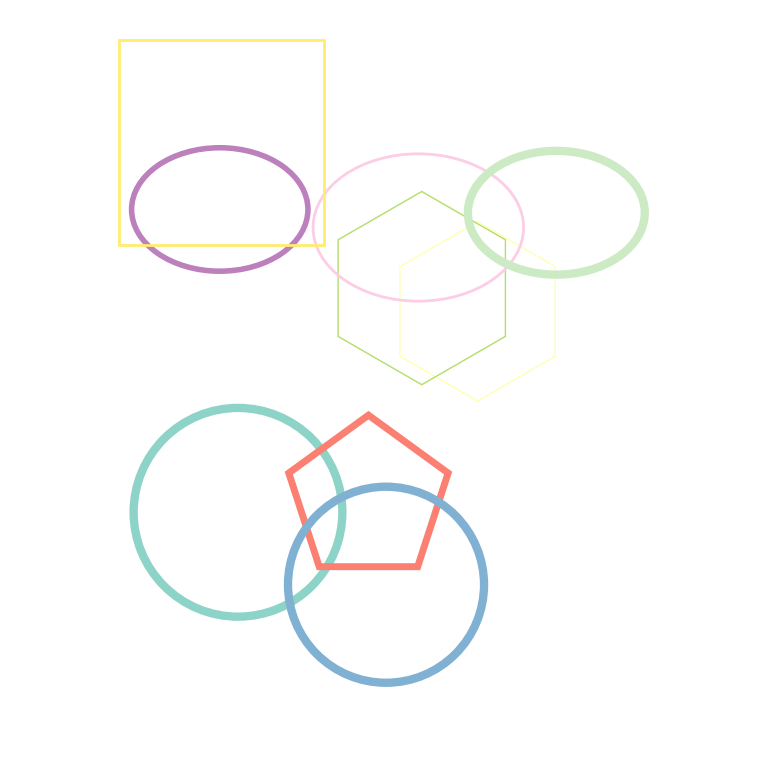[{"shape": "circle", "thickness": 3, "radius": 0.68, "center": [0.309, 0.335]}, {"shape": "hexagon", "thickness": 0.5, "radius": 0.58, "center": [0.62, 0.596]}, {"shape": "pentagon", "thickness": 2.5, "radius": 0.54, "center": [0.479, 0.352]}, {"shape": "circle", "thickness": 3, "radius": 0.64, "center": [0.501, 0.241]}, {"shape": "hexagon", "thickness": 0.5, "radius": 0.63, "center": [0.548, 0.626]}, {"shape": "oval", "thickness": 1, "radius": 0.68, "center": [0.543, 0.705]}, {"shape": "oval", "thickness": 2, "radius": 0.57, "center": [0.285, 0.728]}, {"shape": "oval", "thickness": 3, "radius": 0.57, "center": [0.723, 0.724]}, {"shape": "square", "thickness": 1, "radius": 0.66, "center": [0.287, 0.815]}]